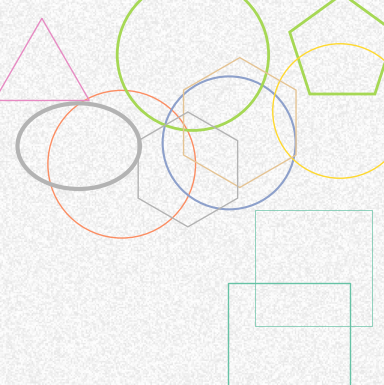[{"shape": "square", "thickness": 1, "radius": 0.79, "center": [0.75, 0.106]}, {"shape": "square", "thickness": 0.5, "radius": 0.76, "center": [0.814, 0.303]}, {"shape": "circle", "thickness": 1, "radius": 0.96, "center": [0.316, 0.573]}, {"shape": "circle", "thickness": 1.5, "radius": 0.86, "center": [0.595, 0.629]}, {"shape": "triangle", "thickness": 1, "radius": 0.71, "center": [0.109, 0.81]}, {"shape": "pentagon", "thickness": 2, "radius": 0.72, "center": [0.889, 0.872]}, {"shape": "circle", "thickness": 2, "radius": 0.98, "center": [0.501, 0.858]}, {"shape": "circle", "thickness": 1, "radius": 0.87, "center": [0.883, 0.712]}, {"shape": "hexagon", "thickness": 1, "radius": 0.84, "center": [0.623, 0.682]}, {"shape": "hexagon", "thickness": 1, "radius": 0.75, "center": [0.488, 0.56]}, {"shape": "oval", "thickness": 3, "radius": 0.79, "center": [0.204, 0.62]}]